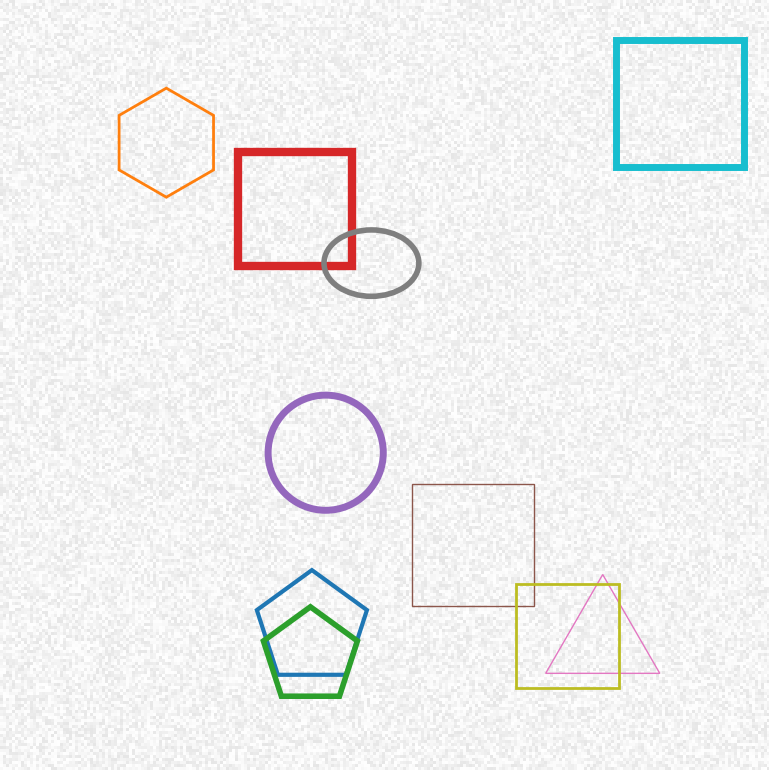[{"shape": "pentagon", "thickness": 1.5, "radius": 0.38, "center": [0.405, 0.184]}, {"shape": "hexagon", "thickness": 1, "radius": 0.35, "center": [0.216, 0.815]}, {"shape": "pentagon", "thickness": 2, "radius": 0.32, "center": [0.403, 0.148]}, {"shape": "square", "thickness": 3, "radius": 0.37, "center": [0.383, 0.729]}, {"shape": "circle", "thickness": 2.5, "radius": 0.37, "center": [0.423, 0.412]}, {"shape": "square", "thickness": 0.5, "radius": 0.4, "center": [0.614, 0.292]}, {"shape": "triangle", "thickness": 0.5, "radius": 0.43, "center": [0.783, 0.168]}, {"shape": "oval", "thickness": 2, "radius": 0.31, "center": [0.482, 0.658]}, {"shape": "square", "thickness": 1, "radius": 0.34, "center": [0.737, 0.174]}, {"shape": "square", "thickness": 2.5, "radius": 0.41, "center": [0.883, 0.865]}]